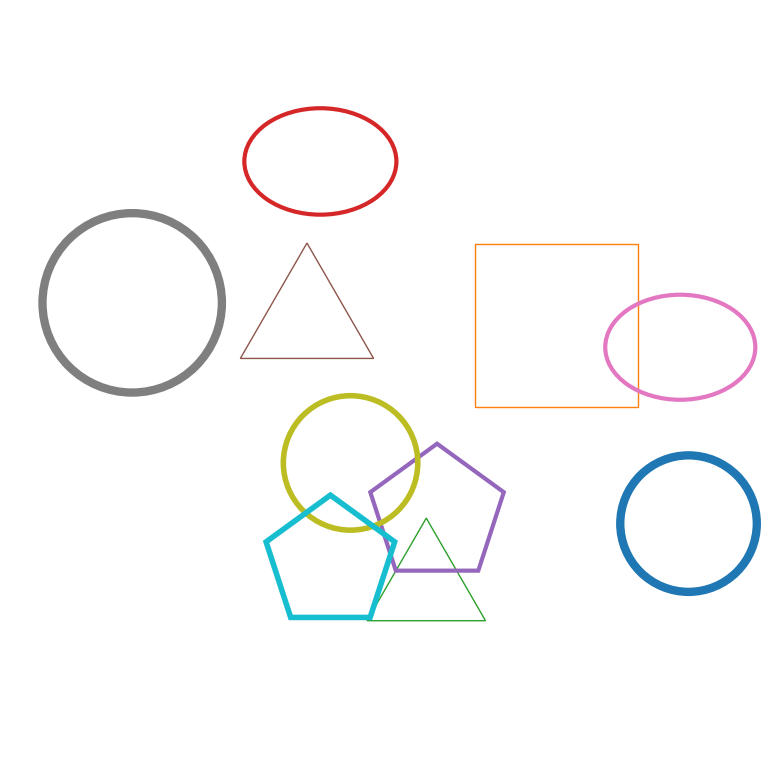[{"shape": "circle", "thickness": 3, "radius": 0.44, "center": [0.894, 0.32]}, {"shape": "square", "thickness": 0.5, "radius": 0.53, "center": [0.723, 0.577]}, {"shape": "triangle", "thickness": 0.5, "radius": 0.44, "center": [0.554, 0.238]}, {"shape": "oval", "thickness": 1.5, "radius": 0.49, "center": [0.416, 0.79]}, {"shape": "pentagon", "thickness": 1.5, "radius": 0.46, "center": [0.568, 0.333]}, {"shape": "triangle", "thickness": 0.5, "radius": 0.5, "center": [0.399, 0.584]}, {"shape": "oval", "thickness": 1.5, "radius": 0.49, "center": [0.883, 0.549]}, {"shape": "circle", "thickness": 3, "radius": 0.58, "center": [0.172, 0.607]}, {"shape": "circle", "thickness": 2, "radius": 0.44, "center": [0.455, 0.399]}, {"shape": "pentagon", "thickness": 2, "radius": 0.44, "center": [0.429, 0.269]}]